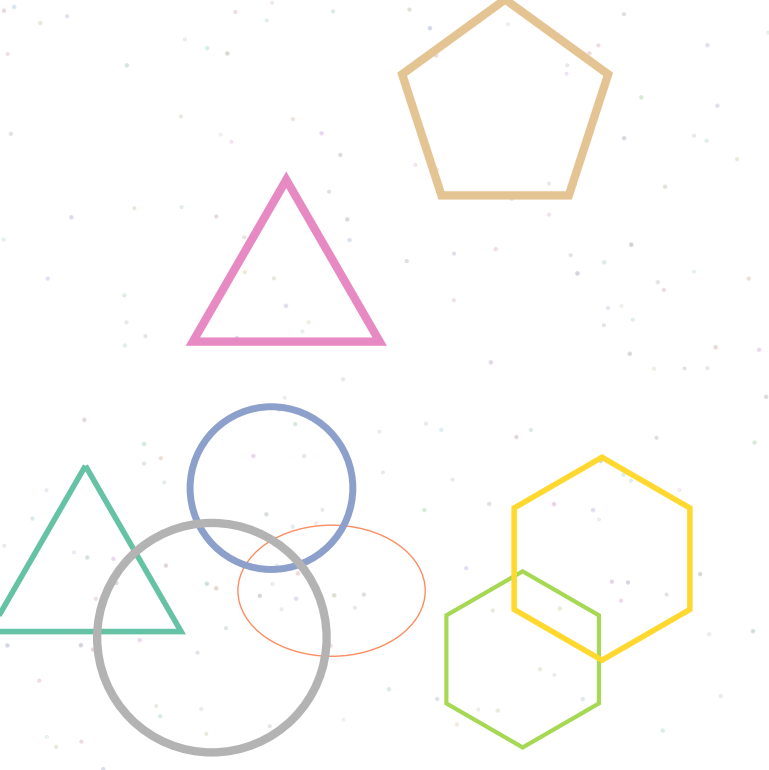[{"shape": "triangle", "thickness": 2, "radius": 0.72, "center": [0.111, 0.252]}, {"shape": "oval", "thickness": 0.5, "radius": 0.61, "center": [0.431, 0.233]}, {"shape": "circle", "thickness": 2.5, "radius": 0.53, "center": [0.353, 0.366]}, {"shape": "triangle", "thickness": 3, "radius": 0.7, "center": [0.372, 0.626]}, {"shape": "hexagon", "thickness": 1.5, "radius": 0.57, "center": [0.679, 0.144]}, {"shape": "hexagon", "thickness": 2, "radius": 0.66, "center": [0.782, 0.274]}, {"shape": "pentagon", "thickness": 3, "radius": 0.7, "center": [0.656, 0.86]}, {"shape": "circle", "thickness": 3, "radius": 0.74, "center": [0.275, 0.172]}]